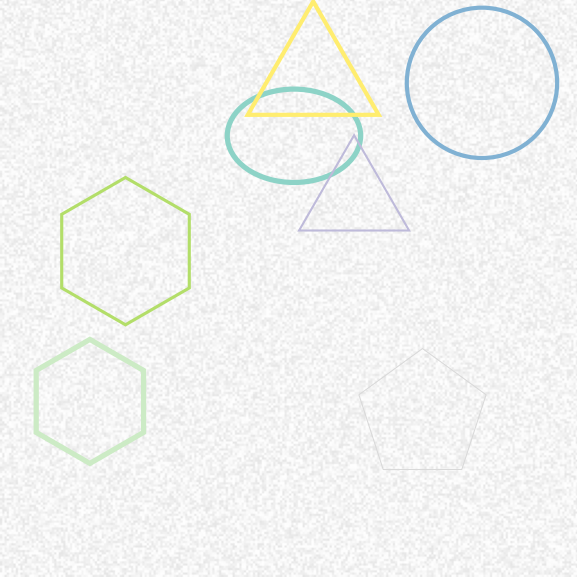[{"shape": "oval", "thickness": 2.5, "radius": 0.58, "center": [0.509, 0.764]}, {"shape": "triangle", "thickness": 1, "radius": 0.55, "center": [0.613, 0.655]}, {"shape": "circle", "thickness": 2, "radius": 0.65, "center": [0.835, 0.856]}, {"shape": "hexagon", "thickness": 1.5, "radius": 0.64, "center": [0.217, 0.564]}, {"shape": "pentagon", "thickness": 0.5, "radius": 0.58, "center": [0.732, 0.28]}, {"shape": "hexagon", "thickness": 2.5, "radius": 0.54, "center": [0.156, 0.304]}, {"shape": "triangle", "thickness": 2, "radius": 0.65, "center": [0.542, 0.866]}]